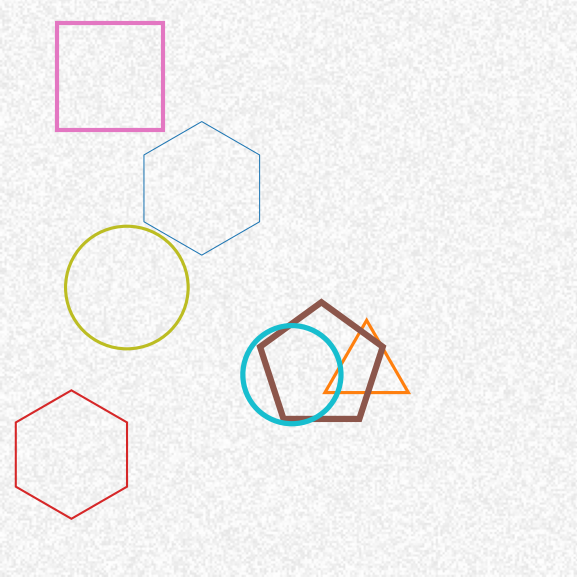[{"shape": "hexagon", "thickness": 0.5, "radius": 0.58, "center": [0.349, 0.673]}, {"shape": "triangle", "thickness": 1.5, "radius": 0.42, "center": [0.635, 0.361]}, {"shape": "hexagon", "thickness": 1, "radius": 0.56, "center": [0.124, 0.212]}, {"shape": "pentagon", "thickness": 3, "radius": 0.56, "center": [0.557, 0.364]}, {"shape": "square", "thickness": 2, "radius": 0.46, "center": [0.191, 0.867]}, {"shape": "circle", "thickness": 1.5, "radius": 0.53, "center": [0.22, 0.501]}, {"shape": "circle", "thickness": 2.5, "radius": 0.42, "center": [0.505, 0.35]}]